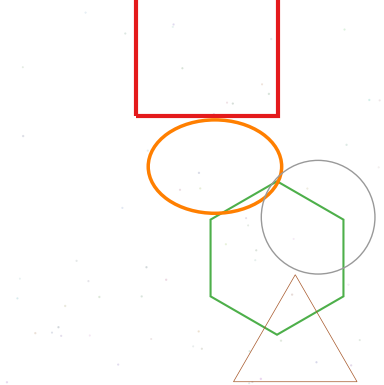[{"shape": "square", "thickness": 3, "radius": 0.92, "center": [0.537, 0.883]}, {"shape": "hexagon", "thickness": 1.5, "radius": 1.0, "center": [0.719, 0.33]}, {"shape": "oval", "thickness": 2.5, "radius": 0.87, "center": [0.558, 0.567]}, {"shape": "triangle", "thickness": 0.5, "radius": 0.93, "center": [0.767, 0.101]}, {"shape": "circle", "thickness": 1, "radius": 0.74, "center": [0.826, 0.436]}]